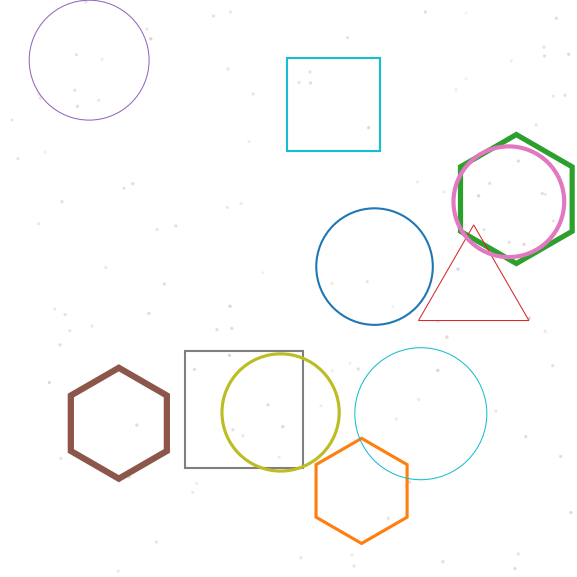[{"shape": "circle", "thickness": 1, "radius": 0.5, "center": [0.649, 0.538]}, {"shape": "hexagon", "thickness": 1.5, "radius": 0.46, "center": [0.626, 0.149]}, {"shape": "hexagon", "thickness": 2.5, "radius": 0.56, "center": [0.894, 0.654]}, {"shape": "triangle", "thickness": 0.5, "radius": 0.55, "center": [0.82, 0.499]}, {"shape": "circle", "thickness": 0.5, "radius": 0.52, "center": [0.154, 0.895]}, {"shape": "hexagon", "thickness": 3, "radius": 0.48, "center": [0.206, 0.266]}, {"shape": "circle", "thickness": 2, "radius": 0.48, "center": [0.881, 0.65]}, {"shape": "square", "thickness": 1, "radius": 0.51, "center": [0.423, 0.291]}, {"shape": "circle", "thickness": 1.5, "radius": 0.51, "center": [0.486, 0.285]}, {"shape": "circle", "thickness": 0.5, "radius": 0.57, "center": [0.729, 0.283]}, {"shape": "square", "thickness": 1, "radius": 0.4, "center": [0.577, 0.818]}]